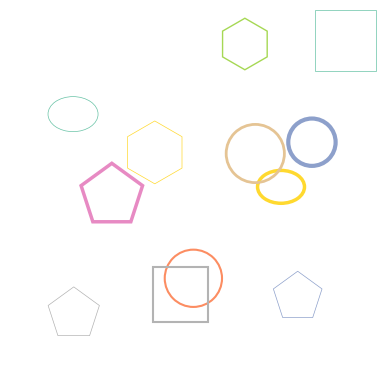[{"shape": "square", "thickness": 0.5, "radius": 0.39, "center": [0.897, 0.894]}, {"shape": "oval", "thickness": 0.5, "radius": 0.32, "center": [0.19, 0.704]}, {"shape": "circle", "thickness": 1.5, "radius": 0.37, "center": [0.502, 0.277]}, {"shape": "circle", "thickness": 3, "radius": 0.31, "center": [0.81, 0.631]}, {"shape": "pentagon", "thickness": 0.5, "radius": 0.33, "center": [0.773, 0.229]}, {"shape": "pentagon", "thickness": 2.5, "radius": 0.42, "center": [0.29, 0.492]}, {"shape": "hexagon", "thickness": 1, "radius": 0.33, "center": [0.636, 0.886]}, {"shape": "oval", "thickness": 2.5, "radius": 0.3, "center": [0.73, 0.515]}, {"shape": "hexagon", "thickness": 0.5, "radius": 0.41, "center": [0.402, 0.604]}, {"shape": "circle", "thickness": 2, "radius": 0.38, "center": [0.663, 0.601]}, {"shape": "pentagon", "thickness": 0.5, "radius": 0.35, "center": [0.192, 0.185]}, {"shape": "square", "thickness": 1.5, "radius": 0.36, "center": [0.47, 0.236]}]